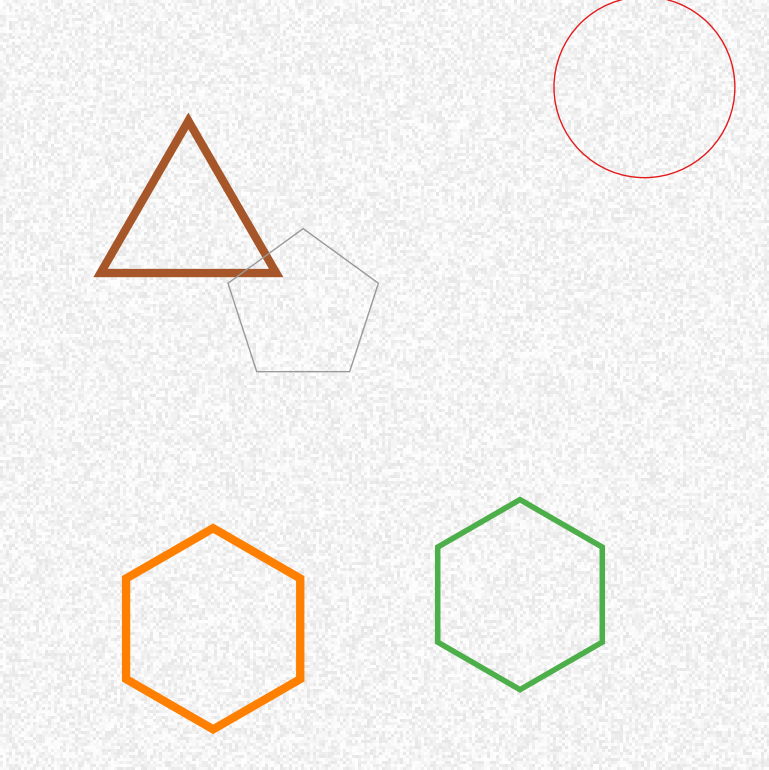[{"shape": "circle", "thickness": 0.5, "radius": 0.59, "center": [0.837, 0.887]}, {"shape": "hexagon", "thickness": 2, "radius": 0.62, "center": [0.675, 0.228]}, {"shape": "hexagon", "thickness": 3, "radius": 0.65, "center": [0.277, 0.183]}, {"shape": "triangle", "thickness": 3, "radius": 0.66, "center": [0.245, 0.711]}, {"shape": "pentagon", "thickness": 0.5, "radius": 0.51, "center": [0.394, 0.6]}]